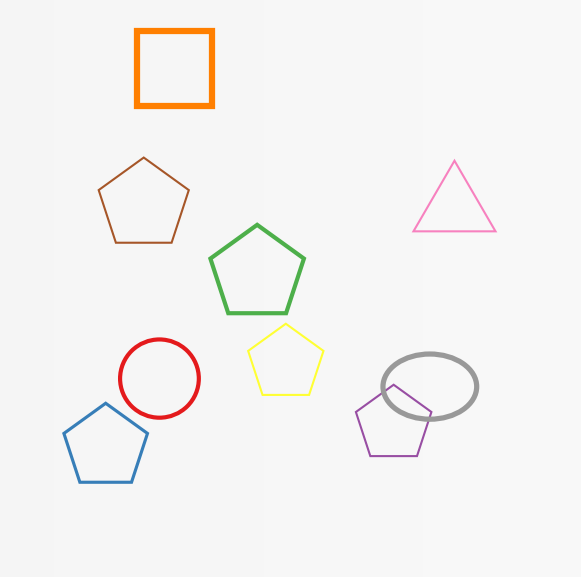[{"shape": "circle", "thickness": 2, "radius": 0.34, "center": [0.274, 0.344]}, {"shape": "pentagon", "thickness": 1.5, "radius": 0.38, "center": [0.182, 0.225]}, {"shape": "pentagon", "thickness": 2, "radius": 0.42, "center": [0.442, 0.525]}, {"shape": "pentagon", "thickness": 1, "radius": 0.34, "center": [0.677, 0.265]}, {"shape": "square", "thickness": 3, "radius": 0.32, "center": [0.301, 0.88]}, {"shape": "pentagon", "thickness": 1, "radius": 0.34, "center": [0.492, 0.37]}, {"shape": "pentagon", "thickness": 1, "radius": 0.41, "center": [0.247, 0.645]}, {"shape": "triangle", "thickness": 1, "radius": 0.41, "center": [0.782, 0.639]}, {"shape": "oval", "thickness": 2.5, "radius": 0.4, "center": [0.739, 0.33]}]